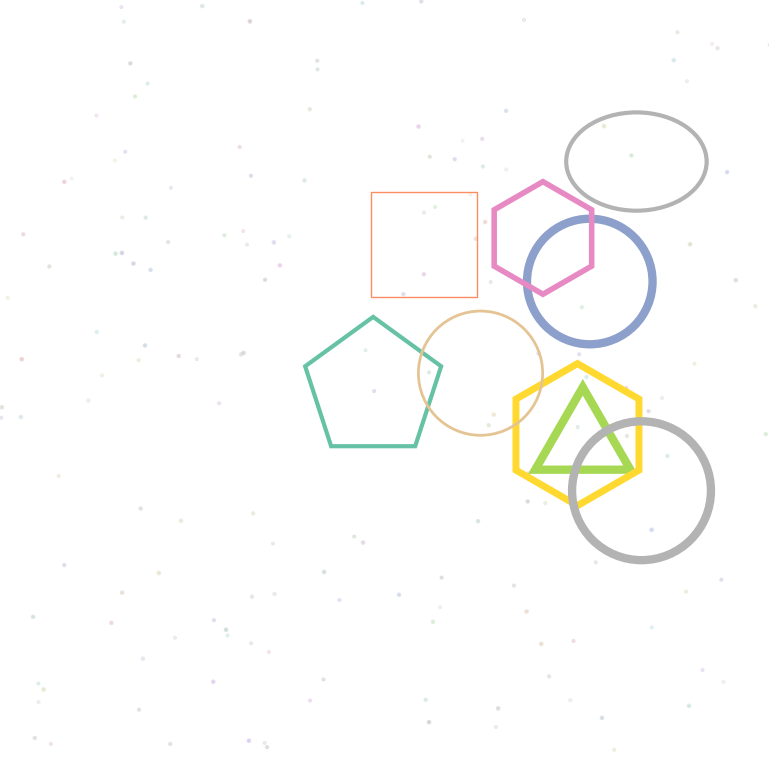[{"shape": "pentagon", "thickness": 1.5, "radius": 0.46, "center": [0.485, 0.496]}, {"shape": "square", "thickness": 0.5, "radius": 0.34, "center": [0.55, 0.682]}, {"shape": "circle", "thickness": 3, "radius": 0.41, "center": [0.766, 0.634]}, {"shape": "hexagon", "thickness": 2, "radius": 0.37, "center": [0.705, 0.691]}, {"shape": "triangle", "thickness": 3, "radius": 0.36, "center": [0.757, 0.426]}, {"shape": "hexagon", "thickness": 2.5, "radius": 0.46, "center": [0.75, 0.436]}, {"shape": "circle", "thickness": 1, "radius": 0.4, "center": [0.624, 0.515]}, {"shape": "circle", "thickness": 3, "radius": 0.45, "center": [0.833, 0.363]}, {"shape": "oval", "thickness": 1.5, "radius": 0.46, "center": [0.827, 0.79]}]